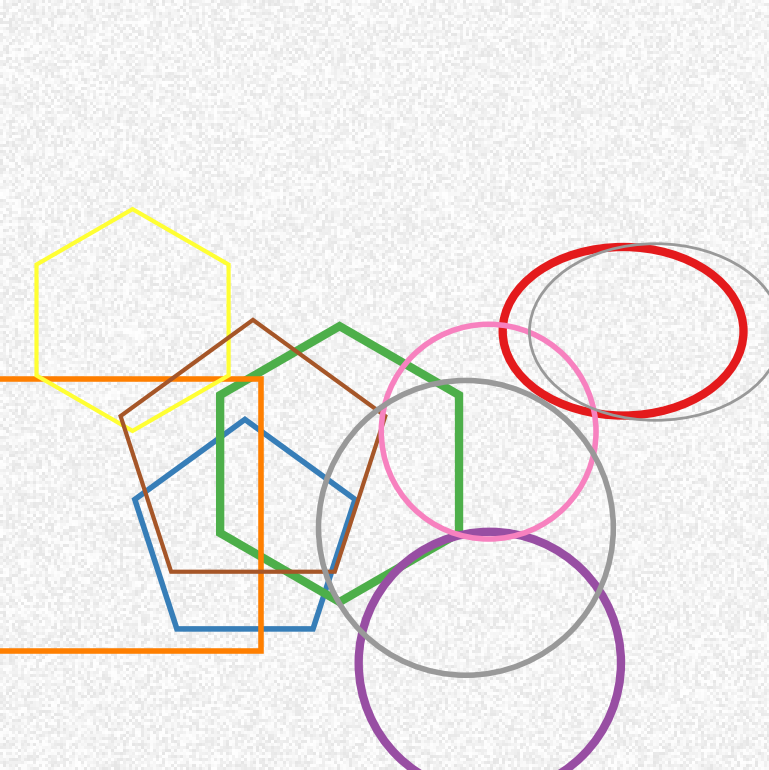[{"shape": "oval", "thickness": 3, "radius": 0.78, "center": [0.809, 0.57]}, {"shape": "pentagon", "thickness": 2, "radius": 0.75, "center": [0.318, 0.305]}, {"shape": "hexagon", "thickness": 3, "radius": 0.9, "center": [0.441, 0.397]}, {"shape": "circle", "thickness": 3, "radius": 0.85, "center": [0.636, 0.139]}, {"shape": "square", "thickness": 2, "radius": 0.88, "center": [0.163, 0.331]}, {"shape": "hexagon", "thickness": 1.5, "radius": 0.72, "center": [0.172, 0.584]}, {"shape": "pentagon", "thickness": 1.5, "radius": 0.9, "center": [0.329, 0.404]}, {"shape": "circle", "thickness": 2, "radius": 0.7, "center": [0.635, 0.439]}, {"shape": "oval", "thickness": 1, "radius": 0.82, "center": [0.851, 0.569]}, {"shape": "circle", "thickness": 2, "radius": 0.96, "center": [0.605, 0.314]}]